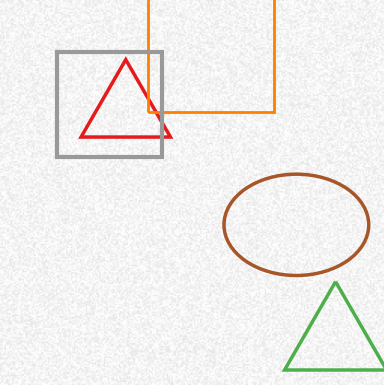[{"shape": "triangle", "thickness": 2.5, "radius": 0.67, "center": [0.327, 0.711]}, {"shape": "triangle", "thickness": 2.5, "radius": 0.76, "center": [0.872, 0.115]}, {"shape": "square", "thickness": 2, "radius": 0.82, "center": [0.548, 0.873]}, {"shape": "oval", "thickness": 2.5, "radius": 0.94, "center": [0.77, 0.416]}, {"shape": "square", "thickness": 3, "radius": 0.68, "center": [0.285, 0.728]}]